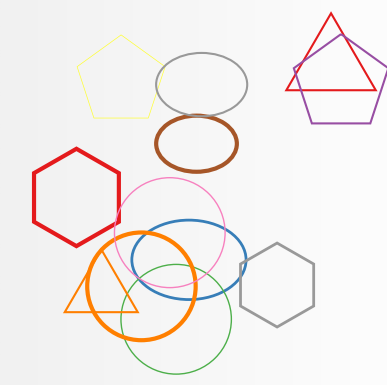[{"shape": "triangle", "thickness": 1.5, "radius": 0.67, "center": [0.854, 0.832]}, {"shape": "hexagon", "thickness": 3, "radius": 0.63, "center": [0.197, 0.487]}, {"shape": "oval", "thickness": 2, "radius": 0.74, "center": [0.488, 0.325]}, {"shape": "circle", "thickness": 1, "radius": 0.71, "center": [0.455, 0.171]}, {"shape": "pentagon", "thickness": 1.5, "radius": 0.64, "center": [0.88, 0.783]}, {"shape": "triangle", "thickness": 1.5, "radius": 0.54, "center": [0.261, 0.244]}, {"shape": "circle", "thickness": 3, "radius": 0.7, "center": [0.365, 0.256]}, {"shape": "pentagon", "thickness": 0.5, "radius": 0.6, "center": [0.313, 0.79]}, {"shape": "oval", "thickness": 3, "radius": 0.52, "center": [0.507, 0.627]}, {"shape": "circle", "thickness": 1, "radius": 0.71, "center": [0.438, 0.396]}, {"shape": "hexagon", "thickness": 2, "radius": 0.55, "center": [0.715, 0.26]}, {"shape": "oval", "thickness": 1.5, "radius": 0.59, "center": [0.52, 0.78]}]